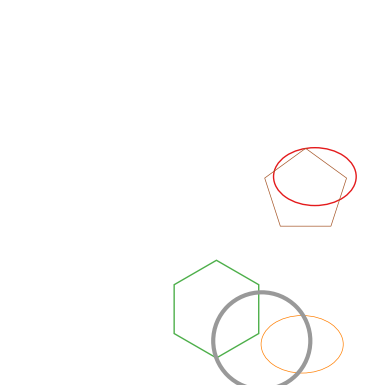[{"shape": "oval", "thickness": 1, "radius": 0.54, "center": [0.818, 0.541]}, {"shape": "hexagon", "thickness": 1, "radius": 0.63, "center": [0.562, 0.197]}, {"shape": "oval", "thickness": 0.5, "radius": 0.53, "center": [0.785, 0.106]}, {"shape": "pentagon", "thickness": 0.5, "radius": 0.56, "center": [0.794, 0.503]}, {"shape": "circle", "thickness": 3, "radius": 0.63, "center": [0.68, 0.115]}]